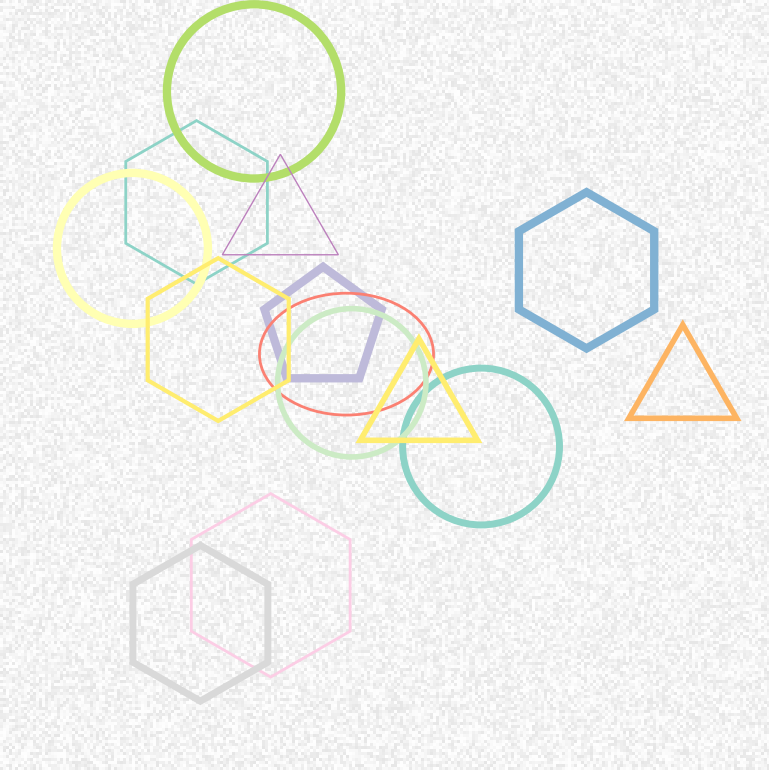[{"shape": "hexagon", "thickness": 1, "radius": 0.53, "center": [0.255, 0.737]}, {"shape": "circle", "thickness": 2.5, "radius": 0.51, "center": [0.625, 0.42]}, {"shape": "circle", "thickness": 3, "radius": 0.49, "center": [0.172, 0.677]}, {"shape": "pentagon", "thickness": 3, "radius": 0.4, "center": [0.42, 0.573]}, {"shape": "oval", "thickness": 1, "radius": 0.57, "center": [0.45, 0.54]}, {"shape": "hexagon", "thickness": 3, "radius": 0.51, "center": [0.762, 0.649]}, {"shape": "triangle", "thickness": 2, "radius": 0.4, "center": [0.887, 0.497]}, {"shape": "circle", "thickness": 3, "radius": 0.57, "center": [0.33, 0.881]}, {"shape": "hexagon", "thickness": 1, "radius": 0.6, "center": [0.352, 0.24]}, {"shape": "hexagon", "thickness": 2.5, "radius": 0.51, "center": [0.26, 0.191]}, {"shape": "triangle", "thickness": 0.5, "radius": 0.44, "center": [0.364, 0.713]}, {"shape": "circle", "thickness": 2, "radius": 0.48, "center": [0.457, 0.503]}, {"shape": "triangle", "thickness": 2, "radius": 0.44, "center": [0.544, 0.472]}, {"shape": "hexagon", "thickness": 1.5, "radius": 0.53, "center": [0.283, 0.559]}]